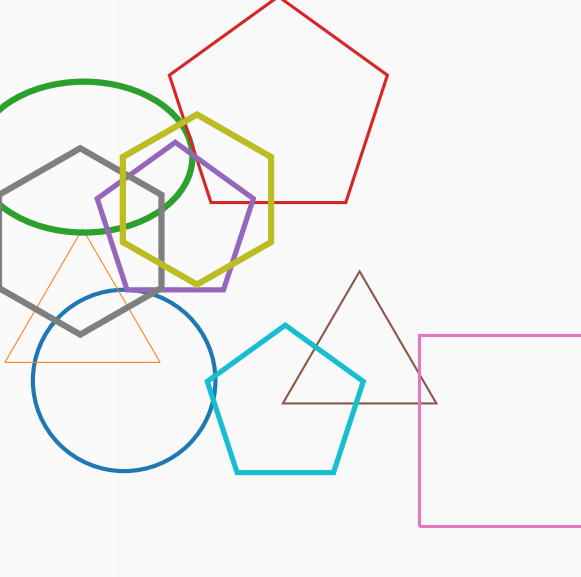[{"shape": "circle", "thickness": 2, "radius": 0.79, "center": [0.214, 0.34]}, {"shape": "triangle", "thickness": 0.5, "radius": 0.77, "center": [0.142, 0.449]}, {"shape": "oval", "thickness": 3, "radius": 0.93, "center": [0.144, 0.727]}, {"shape": "pentagon", "thickness": 1.5, "radius": 0.99, "center": [0.479, 0.808]}, {"shape": "pentagon", "thickness": 2.5, "radius": 0.71, "center": [0.302, 0.611]}, {"shape": "triangle", "thickness": 1, "radius": 0.76, "center": [0.619, 0.377]}, {"shape": "square", "thickness": 1.5, "radius": 0.83, "center": [0.887, 0.254]}, {"shape": "hexagon", "thickness": 3, "radius": 0.81, "center": [0.138, 0.581]}, {"shape": "hexagon", "thickness": 3, "radius": 0.74, "center": [0.339, 0.654]}, {"shape": "pentagon", "thickness": 2.5, "radius": 0.71, "center": [0.491, 0.295]}]